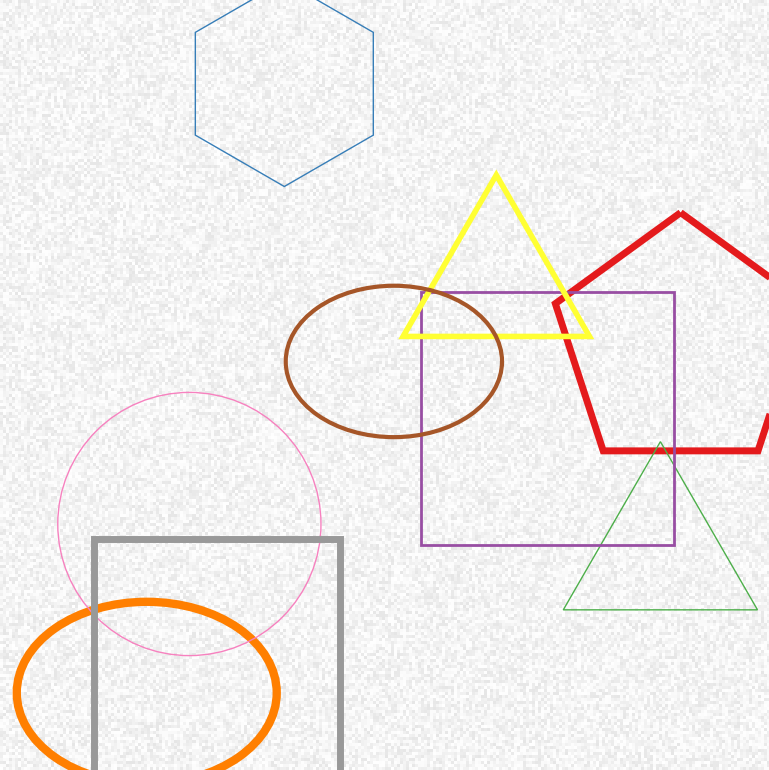[{"shape": "pentagon", "thickness": 2.5, "radius": 0.86, "center": [0.884, 0.553]}, {"shape": "hexagon", "thickness": 0.5, "radius": 0.67, "center": [0.369, 0.891]}, {"shape": "triangle", "thickness": 0.5, "radius": 0.73, "center": [0.858, 0.281]}, {"shape": "square", "thickness": 1, "radius": 0.82, "center": [0.712, 0.456]}, {"shape": "oval", "thickness": 3, "radius": 0.84, "center": [0.191, 0.1]}, {"shape": "triangle", "thickness": 2, "radius": 0.7, "center": [0.645, 0.633]}, {"shape": "oval", "thickness": 1.5, "radius": 0.7, "center": [0.512, 0.531]}, {"shape": "circle", "thickness": 0.5, "radius": 0.85, "center": [0.246, 0.319]}, {"shape": "square", "thickness": 2.5, "radius": 0.8, "center": [0.282, 0.141]}]